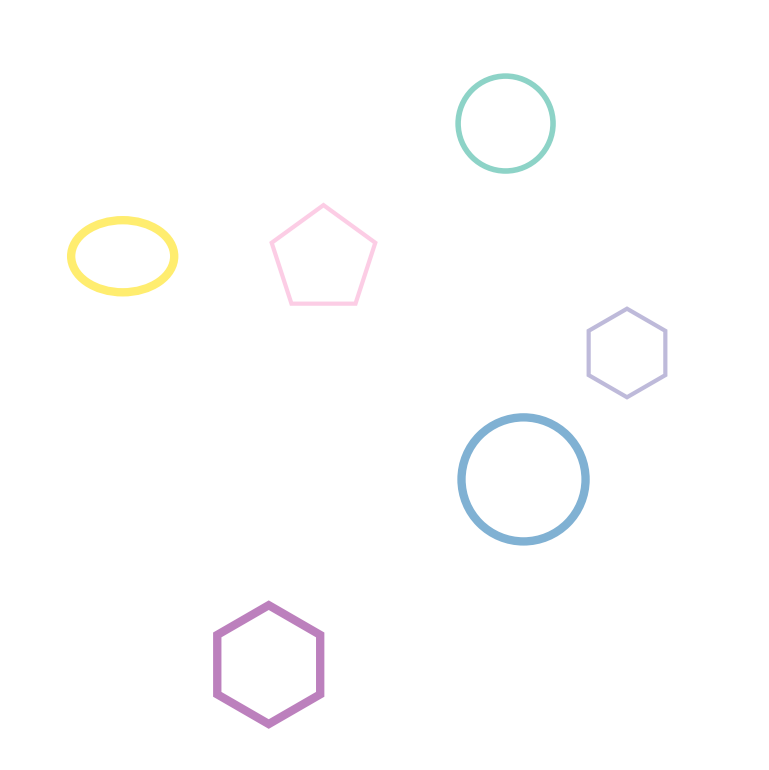[{"shape": "circle", "thickness": 2, "radius": 0.31, "center": [0.657, 0.84]}, {"shape": "hexagon", "thickness": 1.5, "radius": 0.29, "center": [0.814, 0.542]}, {"shape": "circle", "thickness": 3, "radius": 0.4, "center": [0.68, 0.377]}, {"shape": "pentagon", "thickness": 1.5, "radius": 0.35, "center": [0.42, 0.663]}, {"shape": "hexagon", "thickness": 3, "radius": 0.39, "center": [0.349, 0.137]}, {"shape": "oval", "thickness": 3, "radius": 0.33, "center": [0.159, 0.667]}]